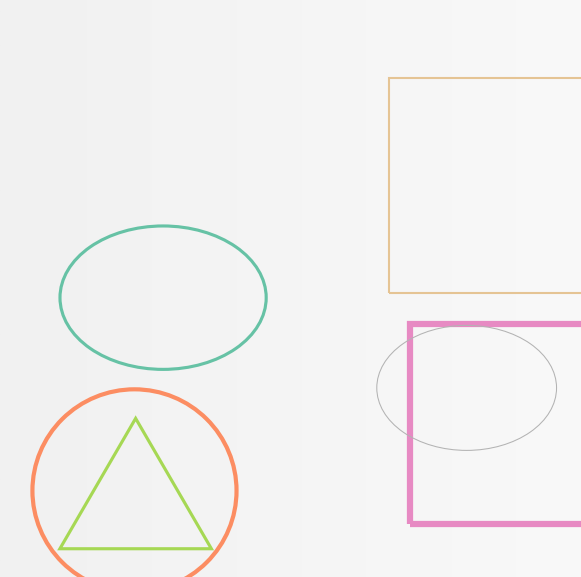[{"shape": "oval", "thickness": 1.5, "radius": 0.89, "center": [0.281, 0.484]}, {"shape": "circle", "thickness": 2, "radius": 0.88, "center": [0.231, 0.149]}, {"shape": "square", "thickness": 3, "radius": 0.87, "center": [0.878, 0.264]}, {"shape": "triangle", "thickness": 1.5, "radius": 0.75, "center": [0.233, 0.124]}, {"shape": "square", "thickness": 1, "radius": 0.93, "center": [0.855, 0.678]}, {"shape": "oval", "thickness": 0.5, "radius": 0.77, "center": [0.803, 0.327]}]